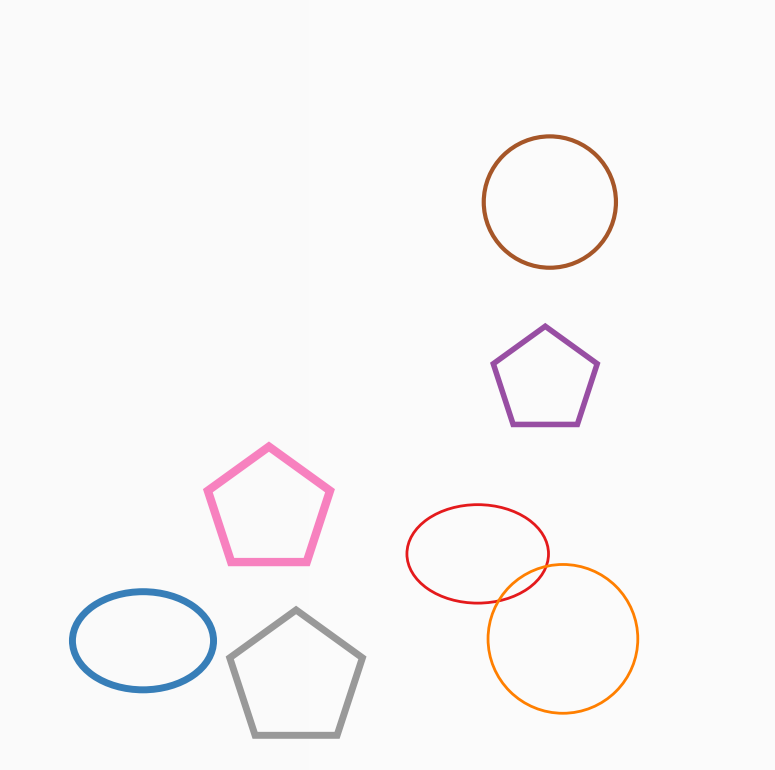[{"shape": "oval", "thickness": 1, "radius": 0.46, "center": [0.616, 0.281]}, {"shape": "oval", "thickness": 2.5, "radius": 0.46, "center": [0.184, 0.168]}, {"shape": "pentagon", "thickness": 2, "radius": 0.35, "center": [0.704, 0.506]}, {"shape": "circle", "thickness": 1, "radius": 0.48, "center": [0.726, 0.17]}, {"shape": "circle", "thickness": 1.5, "radius": 0.43, "center": [0.709, 0.738]}, {"shape": "pentagon", "thickness": 3, "radius": 0.41, "center": [0.347, 0.337]}, {"shape": "pentagon", "thickness": 2.5, "radius": 0.45, "center": [0.382, 0.118]}]